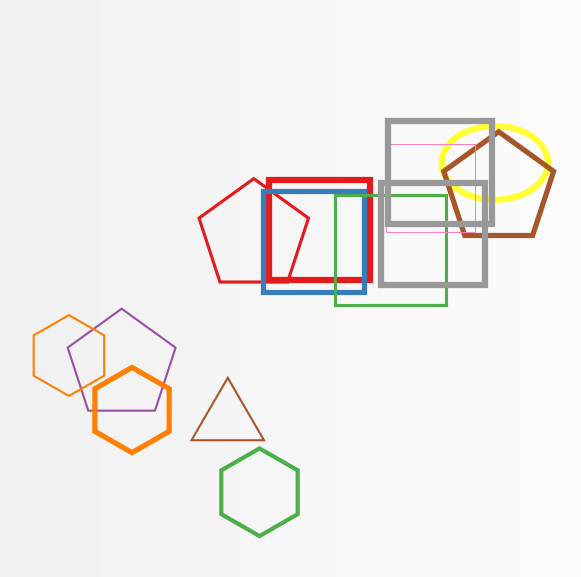[{"shape": "square", "thickness": 3, "radius": 0.43, "center": [0.55, 0.601]}, {"shape": "pentagon", "thickness": 1.5, "radius": 0.49, "center": [0.437, 0.591]}, {"shape": "square", "thickness": 2.5, "radius": 0.44, "center": [0.539, 0.581]}, {"shape": "hexagon", "thickness": 2, "radius": 0.38, "center": [0.446, 0.147]}, {"shape": "square", "thickness": 1.5, "radius": 0.48, "center": [0.672, 0.566]}, {"shape": "pentagon", "thickness": 1, "radius": 0.49, "center": [0.209, 0.367]}, {"shape": "hexagon", "thickness": 1, "radius": 0.35, "center": [0.119, 0.383]}, {"shape": "hexagon", "thickness": 2.5, "radius": 0.37, "center": [0.227, 0.289]}, {"shape": "oval", "thickness": 3, "radius": 0.46, "center": [0.851, 0.717]}, {"shape": "pentagon", "thickness": 2.5, "radius": 0.5, "center": [0.858, 0.672]}, {"shape": "triangle", "thickness": 1, "radius": 0.36, "center": [0.392, 0.273]}, {"shape": "square", "thickness": 0.5, "radius": 0.38, "center": [0.741, 0.674]}, {"shape": "square", "thickness": 3, "radius": 0.44, "center": [0.745, 0.594]}, {"shape": "square", "thickness": 3, "radius": 0.45, "center": [0.757, 0.7]}]